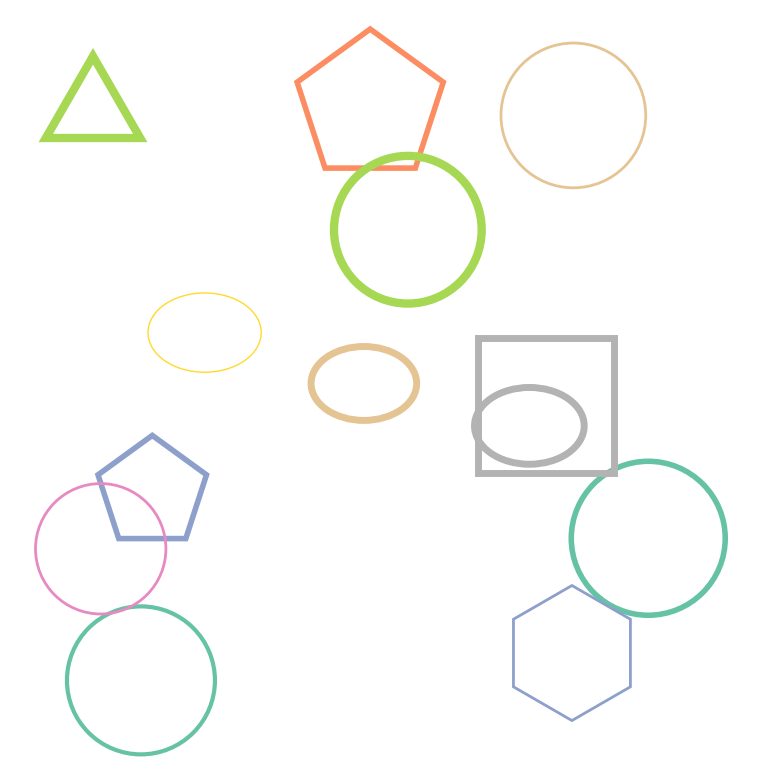[{"shape": "circle", "thickness": 2, "radius": 0.5, "center": [0.842, 0.301]}, {"shape": "circle", "thickness": 1.5, "radius": 0.48, "center": [0.183, 0.116]}, {"shape": "pentagon", "thickness": 2, "radius": 0.5, "center": [0.481, 0.862]}, {"shape": "hexagon", "thickness": 1, "radius": 0.44, "center": [0.743, 0.152]}, {"shape": "pentagon", "thickness": 2, "radius": 0.37, "center": [0.198, 0.36]}, {"shape": "circle", "thickness": 1, "radius": 0.42, "center": [0.131, 0.287]}, {"shape": "triangle", "thickness": 3, "radius": 0.35, "center": [0.121, 0.856]}, {"shape": "circle", "thickness": 3, "radius": 0.48, "center": [0.53, 0.702]}, {"shape": "oval", "thickness": 0.5, "radius": 0.37, "center": [0.266, 0.568]}, {"shape": "circle", "thickness": 1, "radius": 0.47, "center": [0.745, 0.85]}, {"shape": "oval", "thickness": 2.5, "radius": 0.34, "center": [0.473, 0.502]}, {"shape": "oval", "thickness": 2.5, "radius": 0.36, "center": [0.687, 0.447]}, {"shape": "square", "thickness": 2.5, "radius": 0.44, "center": [0.709, 0.473]}]